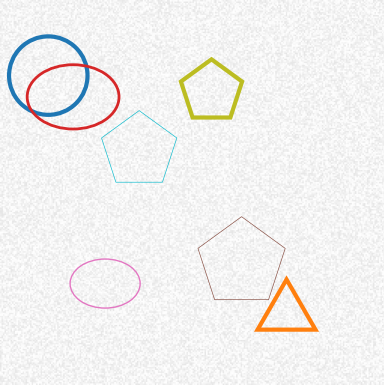[{"shape": "circle", "thickness": 3, "radius": 0.51, "center": [0.125, 0.804]}, {"shape": "triangle", "thickness": 3, "radius": 0.43, "center": [0.744, 0.187]}, {"shape": "oval", "thickness": 2, "radius": 0.6, "center": [0.19, 0.748]}, {"shape": "pentagon", "thickness": 0.5, "radius": 0.6, "center": [0.627, 0.318]}, {"shape": "oval", "thickness": 1, "radius": 0.45, "center": [0.273, 0.263]}, {"shape": "pentagon", "thickness": 3, "radius": 0.42, "center": [0.549, 0.762]}, {"shape": "pentagon", "thickness": 0.5, "radius": 0.51, "center": [0.361, 0.61]}]